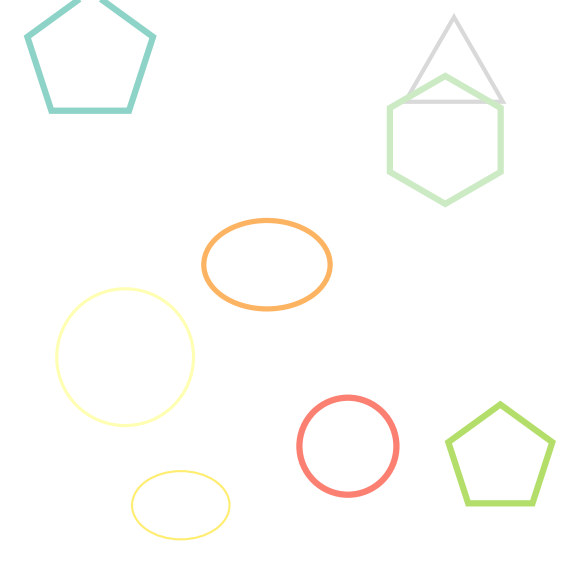[{"shape": "pentagon", "thickness": 3, "radius": 0.57, "center": [0.156, 0.9]}, {"shape": "circle", "thickness": 1.5, "radius": 0.59, "center": [0.217, 0.381]}, {"shape": "circle", "thickness": 3, "radius": 0.42, "center": [0.602, 0.226]}, {"shape": "oval", "thickness": 2.5, "radius": 0.55, "center": [0.462, 0.541]}, {"shape": "pentagon", "thickness": 3, "radius": 0.47, "center": [0.866, 0.204]}, {"shape": "triangle", "thickness": 2, "radius": 0.49, "center": [0.786, 0.872]}, {"shape": "hexagon", "thickness": 3, "radius": 0.55, "center": [0.771, 0.757]}, {"shape": "oval", "thickness": 1, "radius": 0.42, "center": [0.313, 0.124]}]